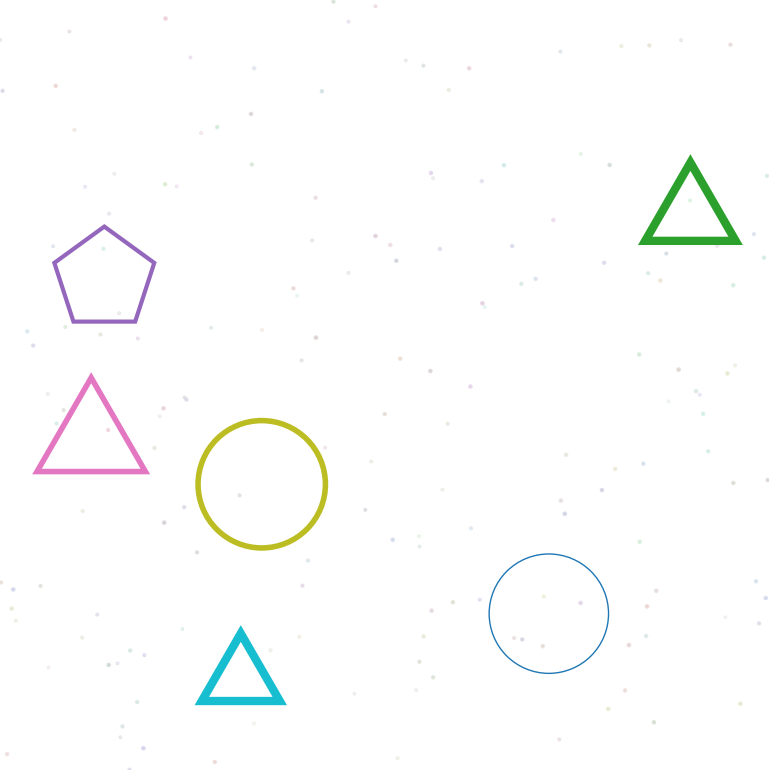[{"shape": "circle", "thickness": 0.5, "radius": 0.39, "center": [0.713, 0.203]}, {"shape": "triangle", "thickness": 3, "radius": 0.34, "center": [0.897, 0.721]}, {"shape": "pentagon", "thickness": 1.5, "radius": 0.34, "center": [0.135, 0.638]}, {"shape": "triangle", "thickness": 2, "radius": 0.41, "center": [0.118, 0.428]}, {"shape": "circle", "thickness": 2, "radius": 0.41, "center": [0.34, 0.371]}, {"shape": "triangle", "thickness": 3, "radius": 0.29, "center": [0.313, 0.119]}]